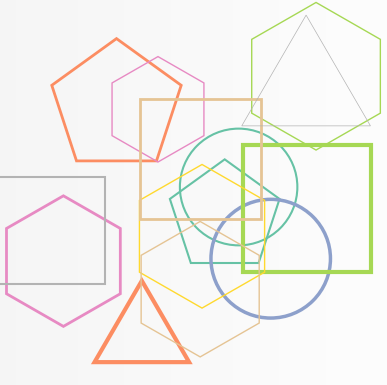[{"shape": "pentagon", "thickness": 1.5, "radius": 0.74, "center": [0.58, 0.437]}, {"shape": "circle", "thickness": 1.5, "radius": 0.76, "center": [0.616, 0.514]}, {"shape": "triangle", "thickness": 3, "radius": 0.7, "center": [0.366, 0.13]}, {"shape": "pentagon", "thickness": 2, "radius": 0.88, "center": [0.301, 0.724]}, {"shape": "circle", "thickness": 2.5, "radius": 0.77, "center": [0.699, 0.328]}, {"shape": "hexagon", "thickness": 1, "radius": 0.68, "center": [0.408, 0.716]}, {"shape": "hexagon", "thickness": 2, "radius": 0.85, "center": [0.164, 0.322]}, {"shape": "square", "thickness": 3, "radius": 0.82, "center": [0.792, 0.458]}, {"shape": "hexagon", "thickness": 1, "radius": 0.96, "center": [0.816, 0.802]}, {"shape": "hexagon", "thickness": 1, "radius": 0.93, "center": [0.521, 0.386]}, {"shape": "hexagon", "thickness": 1, "radius": 0.88, "center": [0.517, 0.249]}, {"shape": "square", "thickness": 2, "radius": 0.78, "center": [0.518, 0.587]}, {"shape": "square", "thickness": 1.5, "radius": 0.7, "center": [0.131, 0.401]}, {"shape": "triangle", "thickness": 0.5, "radius": 0.96, "center": [0.79, 0.769]}]